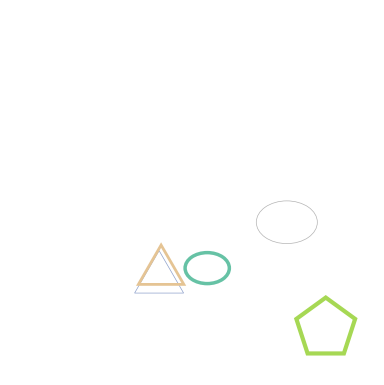[{"shape": "oval", "thickness": 2.5, "radius": 0.29, "center": [0.538, 0.304]}, {"shape": "triangle", "thickness": 0.5, "radius": 0.37, "center": [0.413, 0.276]}, {"shape": "pentagon", "thickness": 3, "radius": 0.4, "center": [0.846, 0.147]}, {"shape": "triangle", "thickness": 2, "radius": 0.34, "center": [0.418, 0.295]}, {"shape": "oval", "thickness": 0.5, "radius": 0.4, "center": [0.745, 0.423]}]